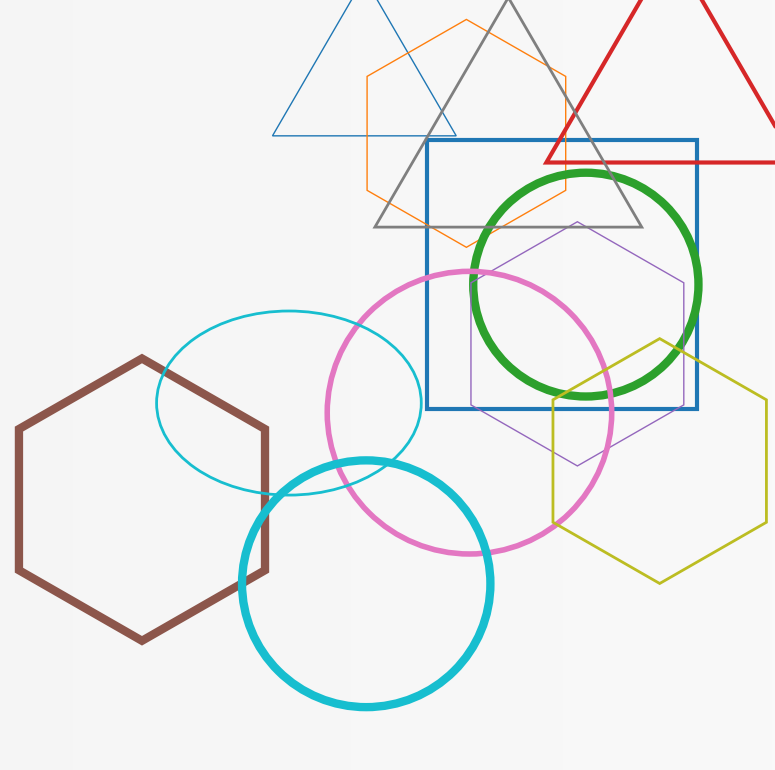[{"shape": "square", "thickness": 1.5, "radius": 0.87, "center": [0.725, 0.644]}, {"shape": "triangle", "thickness": 0.5, "radius": 0.68, "center": [0.47, 0.892]}, {"shape": "hexagon", "thickness": 0.5, "radius": 0.74, "center": [0.602, 0.827]}, {"shape": "circle", "thickness": 3, "radius": 0.73, "center": [0.756, 0.63]}, {"shape": "triangle", "thickness": 1.5, "radius": 0.93, "center": [0.866, 0.882]}, {"shape": "hexagon", "thickness": 0.5, "radius": 0.79, "center": [0.745, 0.553]}, {"shape": "hexagon", "thickness": 3, "radius": 0.92, "center": [0.183, 0.351]}, {"shape": "circle", "thickness": 2, "radius": 0.92, "center": [0.606, 0.464]}, {"shape": "triangle", "thickness": 1, "radius": 0.99, "center": [0.656, 0.804]}, {"shape": "hexagon", "thickness": 1, "radius": 0.8, "center": [0.851, 0.401]}, {"shape": "oval", "thickness": 1, "radius": 0.85, "center": [0.373, 0.477]}, {"shape": "circle", "thickness": 3, "radius": 0.8, "center": [0.473, 0.242]}]